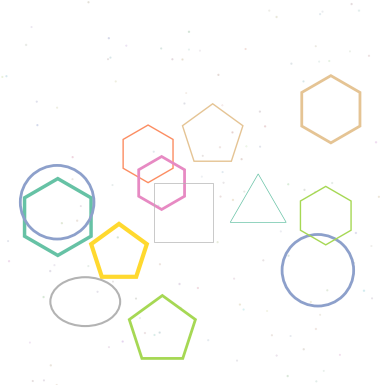[{"shape": "triangle", "thickness": 0.5, "radius": 0.42, "center": [0.671, 0.464]}, {"shape": "hexagon", "thickness": 2.5, "radius": 0.5, "center": [0.15, 0.436]}, {"shape": "hexagon", "thickness": 1, "radius": 0.37, "center": [0.385, 0.6]}, {"shape": "circle", "thickness": 2, "radius": 0.46, "center": [0.826, 0.298]}, {"shape": "circle", "thickness": 2, "radius": 0.48, "center": [0.148, 0.475]}, {"shape": "hexagon", "thickness": 2, "radius": 0.34, "center": [0.42, 0.525]}, {"shape": "pentagon", "thickness": 2, "radius": 0.45, "center": [0.422, 0.142]}, {"shape": "hexagon", "thickness": 1, "radius": 0.38, "center": [0.846, 0.44]}, {"shape": "pentagon", "thickness": 3, "radius": 0.38, "center": [0.309, 0.343]}, {"shape": "hexagon", "thickness": 2, "radius": 0.44, "center": [0.859, 0.716]}, {"shape": "pentagon", "thickness": 1, "radius": 0.41, "center": [0.552, 0.648]}, {"shape": "square", "thickness": 0.5, "radius": 0.38, "center": [0.477, 0.449]}, {"shape": "oval", "thickness": 1.5, "radius": 0.45, "center": [0.221, 0.217]}]